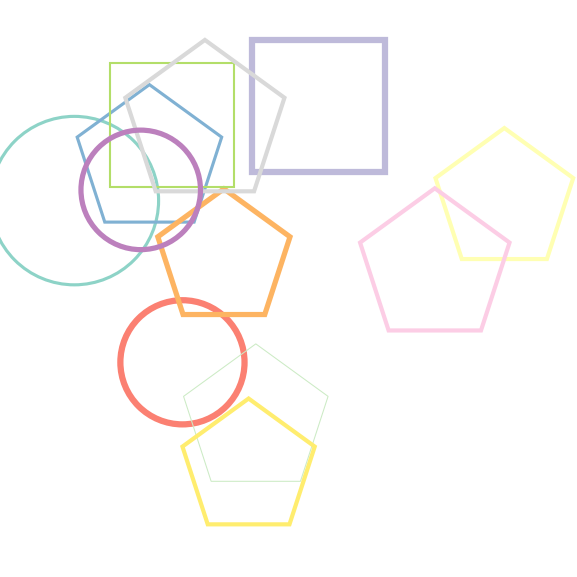[{"shape": "circle", "thickness": 1.5, "radius": 0.73, "center": [0.129, 0.652]}, {"shape": "pentagon", "thickness": 2, "radius": 0.63, "center": [0.873, 0.652]}, {"shape": "square", "thickness": 3, "radius": 0.57, "center": [0.552, 0.815]}, {"shape": "circle", "thickness": 3, "radius": 0.54, "center": [0.316, 0.372]}, {"shape": "pentagon", "thickness": 1.5, "radius": 0.66, "center": [0.259, 0.721]}, {"shape": "pentagon", "thickness": 2.5, "radius": 0.6, "center": [0.388, 0.552]}, {"shape": "square", "thickness": 1, "radius": 0.54, "center": [0.298, 0.783]}, {"shape": "pentagon", "thickness": 2, "radius": 0.68, "center": [0.753, 0.537]}, {"shape": "pentagon", "thickness": 2, "radius": 0.72, "center": [0.355, 0.785]}, {"shape": "circle", "thickness": 2.5, "radius": 0.52, "center": [0.244, 0.67]}, {"shape": "pentagon", "thickness": 0.5, "radius": 0.66, "center": [0.443, 0.272]}, {"shape": "pentagon", "thickness": 2, "radius": 0.6, "center": [0.43, 0.189]}]